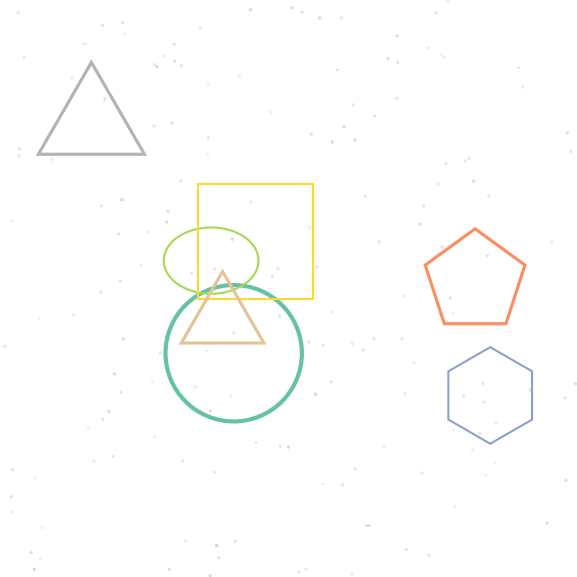[{"shape": "circle", "thickness": 2, "radius": 0.59, "center": [0.405, 0.387]}, {"shape": "pentagon", "thickness": 1.5, "radius": 0.45, "center": [0.823, 0.512]}, {"shape": "hexagon", "thickness": 1, "radius": 0.42, "center": [0.849, 0.314]}, {"shape": "oval", "thickness": 1, "radius": 0.41, "center": [0.366, 0.548]}, {"shape": "square", "thickness": 1, "radius": 0.5, "center": [0.442, 0.581]}, {"shape": "triangle", "thickness": 1.5, "radius": 0.41, "center": [0.385, 0.446]}, {"shape": "triangle", "thickness": 1.5, "radius": 0.53, "center": [0.158, 0.785]}]